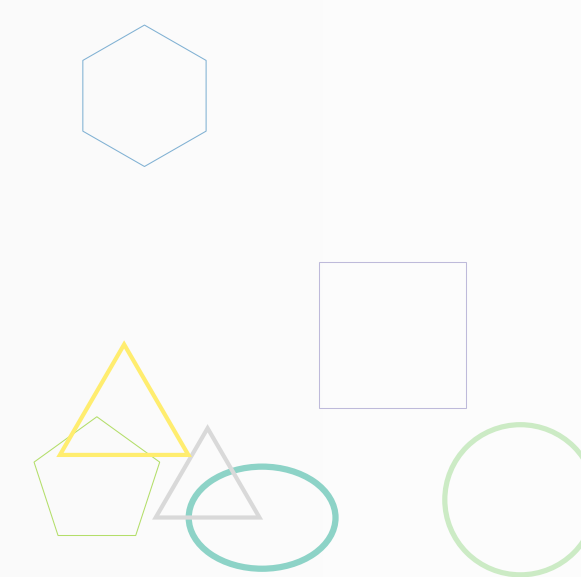[{"shape": "oval", "thickness": 3, "radius": 0.63, "center": [0.451, 0.103]}, {"shape": "square", "thickness": 0.5, "radius": 0.63, "center": [0.676, 0.419]}, {"shape": "hexagon", "thickness": 0.5, "radius": 0.61, "center": [0.249, 0.833]}, {"shape": "pentagon", "thickness": 0.5, "radius": 0.57, "center": [0.167, 0.164]}, {"shape": "triangle", "thickness": 2, "radius": 0.52, "center": [0.357, 0.155]}, {"shape": "circle", "thickness": 2.5, "radius": 0.65, "center": [0.895, 0.134]}, {"shape": "triangle", "thickness": 2, "radius": 0.64, "center": [0.214, 0.275]}]